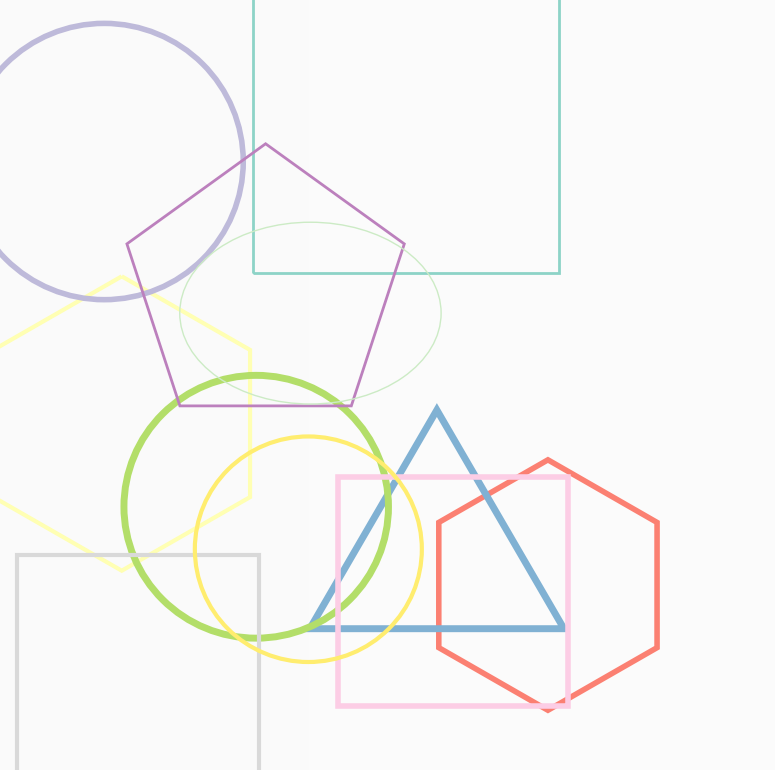[{"shape": "square", "thickness": 1, "radius": 0.99, "center": [0.524, 0.843]}, {"shape": "hexagon", "thickness": 1.5, "radius": 0.96, "center": [0.157, 0.45]}, {"shape": "circle", "thickness": 2, "radius": 0.9, "center": [0.134, 0.79]}, {"shape": "hexagon", "thickness": 2, "radius": 0.81, "center": [0.707, 0.24]}, {"shape": "triangle", "thickness": 2.5, "radius": 0.95, "center": [0.564, 0.278]}, {"shape": "circle", "thickness": 2.5, "radius": 0.85, "center": [0.331, 0.342]}, {"shape": "square", "thickness": 2, "radius": 0.74, "center": [0.585, 0.232]}, {"shape": "square", "thickness": 1.5, "radius": 0.78, "center": [0.178, 0.123]}, {"shape": "pentagon", "thickness": 1, "radius": 0.94, "center": [0.343, 0.625]}, {"shape": "oval", "thickness": 0.5, "radius": 0.84, "center": [0.401, 0.593]}, {"shape": "circle", "thickness": 1.5, "radius": 0.73, "center": [0.398, 0.287]}]